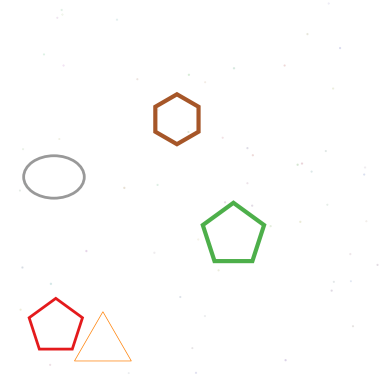[{"shape": "pentagon", "thickness": 2, "radius": 0.36, "center": [0.145, 0.152]}, {"shape": "pentagon", "thickness": 3, "radius": 0.42, "center": [0.606, 0.39]}, {"shape": "triangle", "thickness": 0.5, "radius": 0.43, "center": [0.267, 0.105]}, {"shape": "hexagon", "thickness": 3, "radius": 0.32, "center": [0.46, 0.69]}, {"shape": "oval", "thickness": 2, "radius": 0.39, "center": [0.14, 0.54]}]